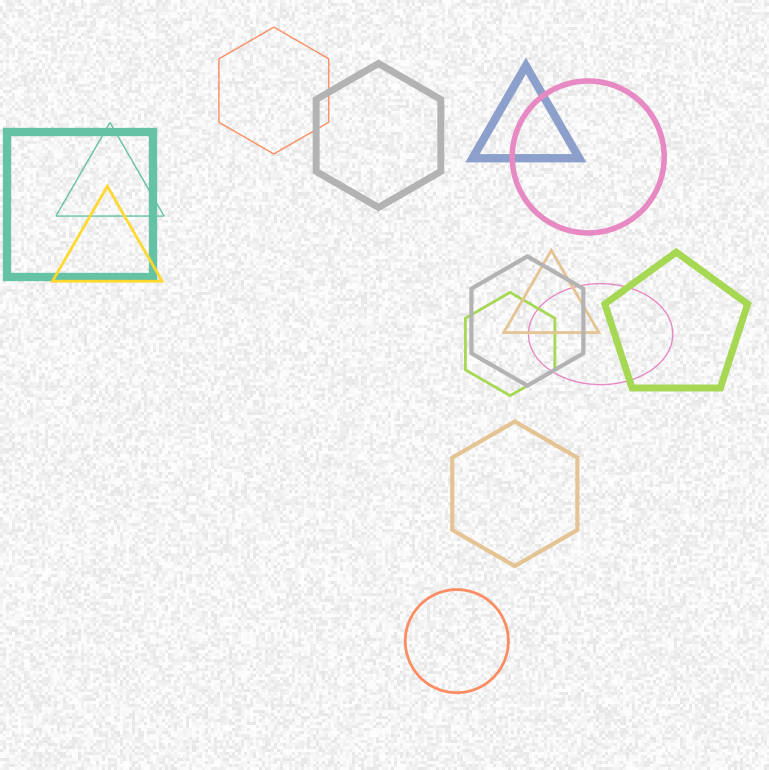[{"shape": "square", "thickness": 3, "radius": 0.47, "center": [0.104, 0.735]}, {"shape": "triangle", "thickness": 0.5, "radius": 0.41, "center": [0.143, 0.76]}, {"shape": "hexagon", "thickness": 0.5, "radius": 0.41, "center": [0.356, 0.882]}, {"shape": "circle", "thickness": 1, "radius": 0.33, "center": [0.593, 0.167]}, {"shape": "triangle", "thickness": 3, "radius": 0.4, "center": [0.683, 0.835]}, {"shape": "oval", "thickness": 0.5, "radius": 0.47, "center": [0.78, 0.566]}, {"shape": "circle", "thickness": 2, "radius": 0.49, "center": [0.764, 0.796]}, {"shape": "pentagon", "thickness": 2.5, "radius": 0.49, "center": [0.878, 0.575]}, {"shape": "hexagon", "thickness": 1, "radius": 0.34, "center": [0.663, 0.553]}, {"shape": "triangle", "thickness": 1, "radius": 0.41, "center": [0.139, 0.676]}, {"shape": "hexagon", "thickness": 1.5, "radius": 0.47, "center": [0.669, 0.359]}, {"shape": "triangle", "thickness": 1, "radius": 0.36, "center": [0.716, 0.604]}, {"shape": "hexagon", "thickness": 1.5, "radius": 0.42, "center": [0.685, 0.583]}, {"shape": "hexagon", "thickness": 2.5, "radius": 0.47, "center": [0.492, 0.824]}]